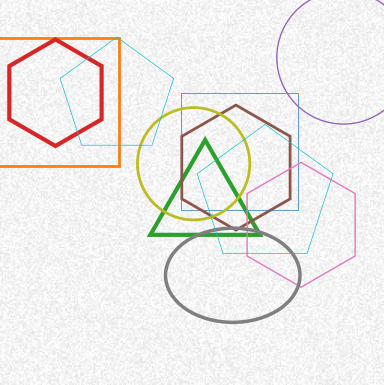[{"shape": "square", "thickness": 0.5, "radius": 0.76, "center": [0.621, 0.607]}, {"shape": "square", "thickness": 2, "radius": 0.83, "center": [0.143, 0.734]}, {"shape": "triangle", "thickness": 3, "radius": 0.82, "center": [0.533, 0.472]}, {"shape": "hexagon", "thickness": 3, "radius": 0.69, "center": [0.144, 0.759]}, {"shape": "circle", "thickness": 1, "radius": 0.86, "center": [0.892, 0.851]}, {"shape": "hexagon", "thickness": 2, "radius": 0.81, "center": [0.613, 0.565]}, {"shape": "hexagon", "thickness": 1, "radius": 0.81, "center": [0.782, 0.416]}, {"shape": "oval", "thickness": 2.5, "radius": 0.87, "center": [0.605, 0.285]}, {"shape": "circle", "thickness": 2, "radius": 0.73, "center": [0.503, 0.575]}, {"shape": "pentagon", "thickness": 0.5, "radius": 0.78, "center": [0.304, 0.748]}, {"shape": "pentagon", "thickness": 0.5, "radius": 0.93, "center": [0.688, 0.491]}]